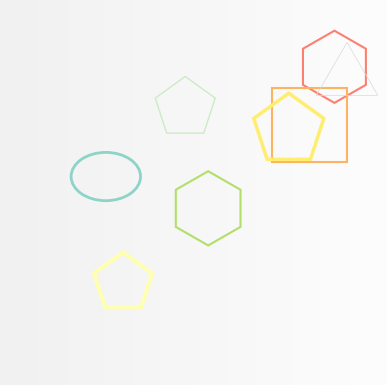[{"shape": "oval", "thickness": 2, "radius": 0.45, "center": [0.273, 0.541]}, {"shape": "pentagon", "thickness": 3, "radius": 0.39, "center": [0.318, 0.266]}, {"shape": "hexagon", "thickness": 1.5, "radius": 0.47, "center": [0.863, 0.827]}, {"shape": "square", "thickness": 1.5, "radius": 0.48, "center": [0.798, 0.676]}, {"shape": "hexagon", "thickness": 1.5, "radius": 0.48, "center": [0.537, 0.459]}, {"shape": "triangle", "thickness": 0.5, "radius": 0.46, "center": [0.896, 0.798]}, {"shape": "pentagon", "thickness": 1, "radius": 0.41, "center": [0.478, 0.72]}, {"shape": "pentagon", "thickness": 2.5, "radius": 0.48, "center": [0.745, 0.663]}]